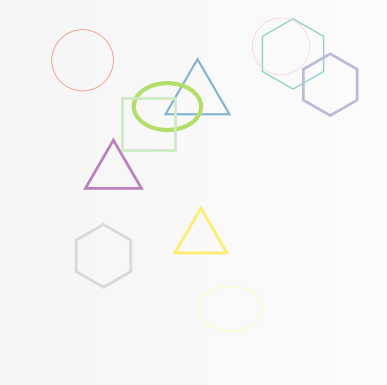[{"shape": "hexagon", "thickness": 1, "radius": 0.46, "center": [0.756, 0.86]}, {"shape": "oval", "thickness": 0.5, "radius": 0.41, "center": [0.594, 0.199]}, {"shape": "hexagon", "thickness": 2, "radius": 0.4, "center": [0.852, 0.78]}, {"shape": "circle", "thickness": 0.5, "radius": 0.4, "center": [0.213, 0.843]}, {"shape": "triangle", "thickness": 1.5, "radius": 0.48, "center": [0.51, 0.751]}, {"shape": "oval", "thickness": 3, "radius": 0.43, "center": [0.432, 0.723]}, {"shape": "circle", "thickness": 0.5, "radius": 0.37, "center": [0.725, 0.879]}, {"shape": "hexagon", "thickness": 2, "radius": 0.41, "center": [0.267, 0.335]}, {"shape": "triangle", "thickness": 2, "radius": 0.42, "center": [0.293, 0.552]}, {"shape": "square", "thickness": 2, "radius": 0.34, "center": [0.383, 0.677]}, {"shape": "triangle", "thickness": 2, "radius": 0.39, "center": [0.518, 0.382]}]